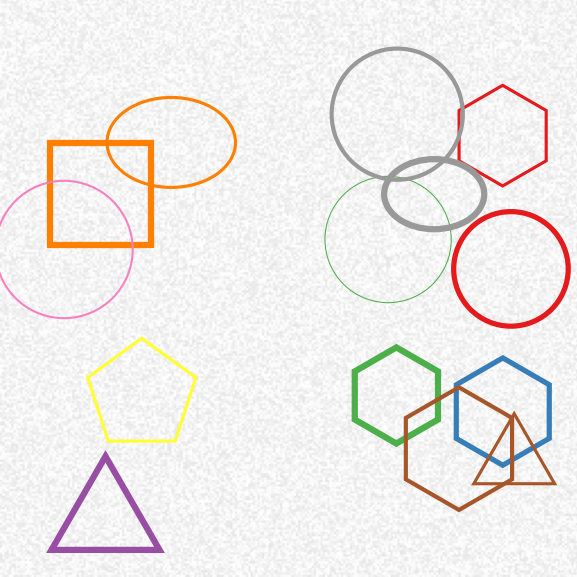[{"shape": "hexagon", "thickness": 1.5, "radius": 0.44, "center": [0.87, 0.764]}, {"shape": "circle", "thickness": 2.5, "radius": 0.5, "center": [0.885, 0.534]}, {"shape": "hexagon", "thickness": 2.5, "radius": 0.46, "center": [0.871, 0.286]}, {"shape": "circle", "thickness": 0.5, "radius": 0.55, "center": [0.672, 0.584]}, {"shape": "hexagon", "thickness": 3, "radius": 0.42, "center": [0.686, 0.314]}, {"shape": "triangle", "thickness": 3, "radius": 0.54, "center": [0.183, 0.101]}, {"shape": "oval", "thickness": 1.5, "radius": 0.56, "center": [0.297, 0.752]}, {"shape": "square", "thickness": 3, "radius": 0.44, "center": [0.174, 0.663]}, {"shape": "pentagon", "thickness": 1.5, "radius": 0.49, "center": [0.246, 0.315]}, {"shape": "triangle", "thickness": 1.5, "radius": 0.4, "center": [0.89, 0.202]}, {"shape": "hexagon", "thickness": 2, "radius": 0.53, "center": [0.795, 0.222]}, {"shape": "circle", "thickness": 1, "radius": 0.59, "center": [0.111, 0.567]}, {"shape": "circle", "thickness": 2, "radius": 0.57, "center": [0.688, 0.801]}, {"shape": "oval", "thickness": 3, "radius": 0.43, "center": [0.752, 0.663]}]